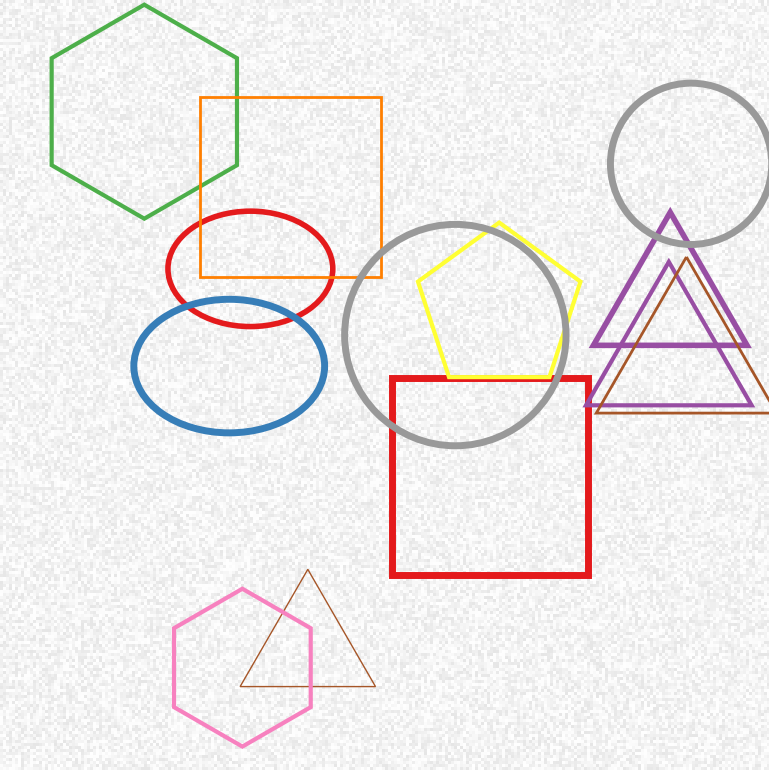[{"shape": "oval", "thickness": 2, "radius": 0.54, "center": [0.325, 0.651]}, {"shape": "square", "thickness": 2.5, "radius": 0.64, "center": [0.636, 0.382]}, {"shape": "oval", "thickness": 2.5, "radius": 0.62, "center": [0.298, 0.525]}, {"shape": "hexagon", "thickness": 1.5, "radius": 0.69, "center": [0.187, 0.855]}, {"shape": "triangle", "thickness": 1.5, "radius": 0.62, "center": [0.869, 0.536]}, {"shape": "triangle", "thickness": 2, "radius": 0.58, "center": [0.87, 0.609]}, {"shape": "square", "thickness": 1, "radius": 0.59, "center": [0.377, 0.757]}, {"shape": "pentagon", "thickness": 1.5, "radius": 0.55, "center": [0.648, 0.6]}, {"shape": "triangle", "thickness": 0.5, "radius": 0.51, "center": [0.4, 0.159]}, {"shape": "triangle", "thickness": 1, "radius": 0.68, "center": [0.891, 0.531]}, {"shape": "hexagon", "thickness": 1.5, "radius": 0.51, "center": [0.315, 0.133]}, {"shape": "circle", "thickness": 2.5, "radius": 0.72, "center": [0.591, 0.565]}, {"shape": "circle", "thickness": 2.5, "radius": 0.52, "center": [0.898, 0.787]}]